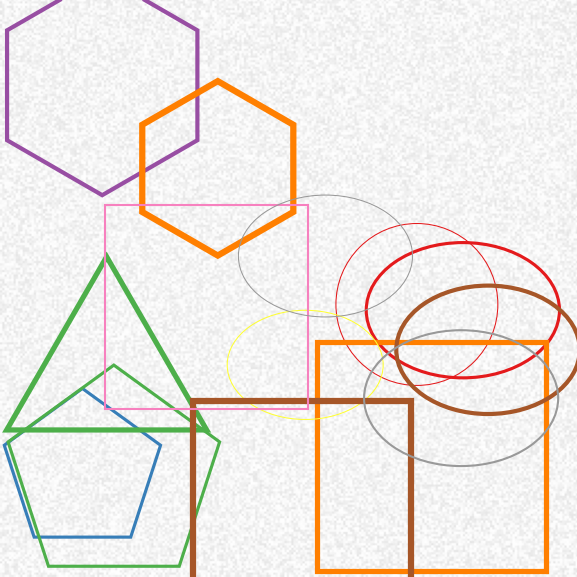[{"shape": "oval", "thickness": 1.5, "radius": 0.84, "center": [0.802, 0.462]}, {"shape": "circle", "thickness": 0.5, "radius": 0.7, "center": [0.722, 0.472]}, {"shape": "pentagon", "thickness": 1.5, "radius": 0.71, "center": [0.143, 0.184]}, {"shape": "pentagon", "thickness": 1.5, "radius": 0.96, "center": [0.197, 0.174]}, {"shape": "triangle", "thickness": 2.5, "radius": 1.0, "center": [0.185, 0.355]}, {"shape": "hexagon", "thickness": 2, "radius": 0.95, "center": [0.177, 0.851]}, {"shape": "square", "thickness": 2.5, "radius": 0.99, "center": [0.747, 0.209]}, {"shape": "hexagon", "thickness": 3, "radius": 0.76, "center": [0.377, 0.708]}, {"shape": "oval", "thickness": 0.5, "radius": 0.68, "center": [0.528, 0.367]}, {"shape": "square", "thickness": 3, "radius": 0.94, "center": [0.523, 0.116]}, {"shape": "oval", "thickness": 2, "radius": 0.79, "center": [0.845, 0.393]}, {"shape": "square", "thickness": 1, "radius": 0.88, "center": [0.358, 0.468]}, {"shape": "oval", "thickness": 1, "radius": 0.84, "center": [0.798, 0.31]}, {"shape": "oval", "thickness": 0.5, "radius": 0.75, "center": [0.564, 0.556]}]